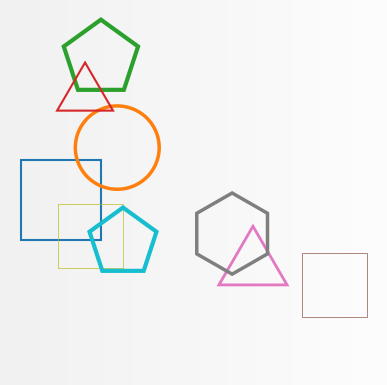[{"shape": "square", "thickness": 1.5, "radius": 0.51, "center": [0.157, 0.48]}, {"shape": "circle", "thickness": 2.5, "radius": 0.54, "center": [0.303, 0.617]}, {"shape": "pentagon", "thickness": 3, "radius": 0.5, "center": [0.26, 0.848]}, {"shape": "triangle", "thickness": 1.5, "radius": 0.42, "center": [0.22, 0.754]}, {"shape": "square", "thickness": 0.5, "radius": 0.42, "center": [0.864, 0.261]}, {"shape": "triangle", "thickness": 2, "radius": 0.51, "center": [0.653, 0.311]}, {"shape": "hexagon", "thickness": 2.5, "radius": 0.53, "center": [0.599, 0.393]}, {"shape": "square", "thickness": 0.5, "radius": 0.42, "center": [0.233, 0.386]}, {"shape": "pentagon", "thickness": 3, "radius": 0.45, "center": [0.317, 0.37]}]